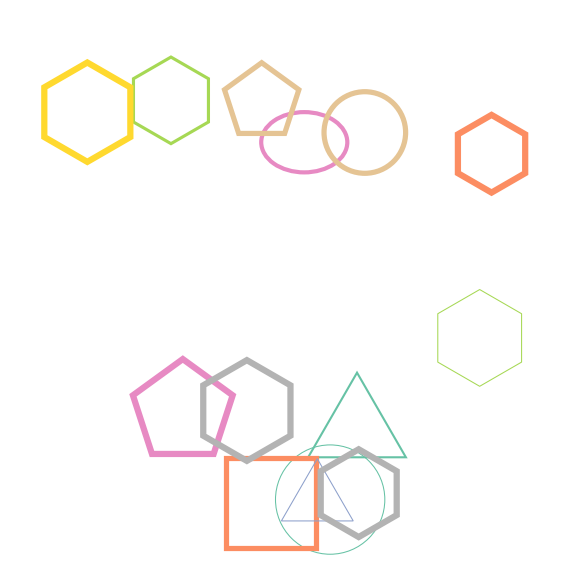[{"shape": "triangle", "thickness": 1, "radius": 0.49, "center": [0.618, 0.256]}, {"shape": "circle", "thickness": 0.5, "radius": 0.47, "center": [0.572, 0.134]}, {"shape": "square", "thickness": 2.5, "radius": 0.39, "center": [0.469, 0.128]}, {"shape": "hexagon", "thickness": 3, "radius": 0.34, "center": [0.851, 0.733]}, {"shape": "triangle", "thickness": 0.5, "radius": 0.36, "center": [0.549, 0.133]}, {"shape": "oval", "thickness": 2, "radius": 0.37, "center": [0.527, 0.753]}, {"shape": "pentagon", "thickness": 3, "radius": 0.45, "center": [0.317, 0.287]}, {"shape": "hexagon", "thickness": 0.5, "radius": 0.42, "center": [0.831, 0.414]}, {"shape": "hexagon", "thickness": 1.5, "radius": 0.37, "center": [0.296, 0.825]}, {"shape": "hexagon", "thickness": 3, "radius": 0.43, "center": [0.151, 0.805]}, {"shape": "circle", "thickness": 2.5, "radius": 0.35, "center": [0.632, 0.77]}, {"shape": "pentagon", "thickness": 2.5, "radius": 0.34, "center": [0.453, 0.823]}, {"shape": "hexagon", "thickness": 3, "radius": 0.38, "center": [0.621, 0.145]}, {"shape": "hexagon", "thickness": 3, "radius": 0.44, "center": [0.427, 0.288]}]